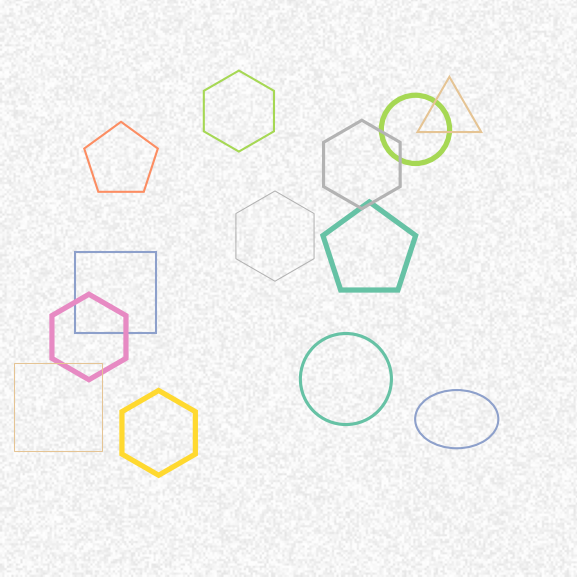[{"shape": "pentagon", "thickness": 2.5, "radius": 0.42, "center": [0.639, 0.565]}, {"shape": "circle", "thickness": 1.5, "radius": 0.39, "center": [0.599, 0.343]}, {"shape": "pentagon", "thickness": 1, "radius": 0.34, "center": [0.21, 0.721]}, {"shape": "square", "thickness": 1, "radius": 0.35, "center": [0.2, 0.493]}, {"shape": "oval", "thickness": 1, "radius": 0.36, "center": [0.791, 0.273]}, {"shape": "hexagon", "thickness": 2.5, "radius": 0.37, "center": [0.154, 0.416]}, {"shape": "hexagon", "thickness": 1, "radius": 0.35, "center": [0.414, 0.807]}, {"shape": "circle", "thickness": 2.5, "radius": 0.3, "center": [0.719, 0.775]}, {"shape": "hexagon", "thickness": 2.5, "radius": 0.37, "center": [0.275, 0.25]}, {"shape": "triangle", "thickness": 1, "radius": 0.32, "center": [0.778, 0.802]}, {"shape": "square", "thickness": 0.5, "radius": 0.38, "center": [0.1, 0.295]}, {"shape": "hexagon", "thickness": 1.5, "radius": 0.38, "center": [0.627, 0.714]}, {"shape": "hexagon", "thickness": 0.5, "radius": 0.39, "center": [0.476, 0.59]}]